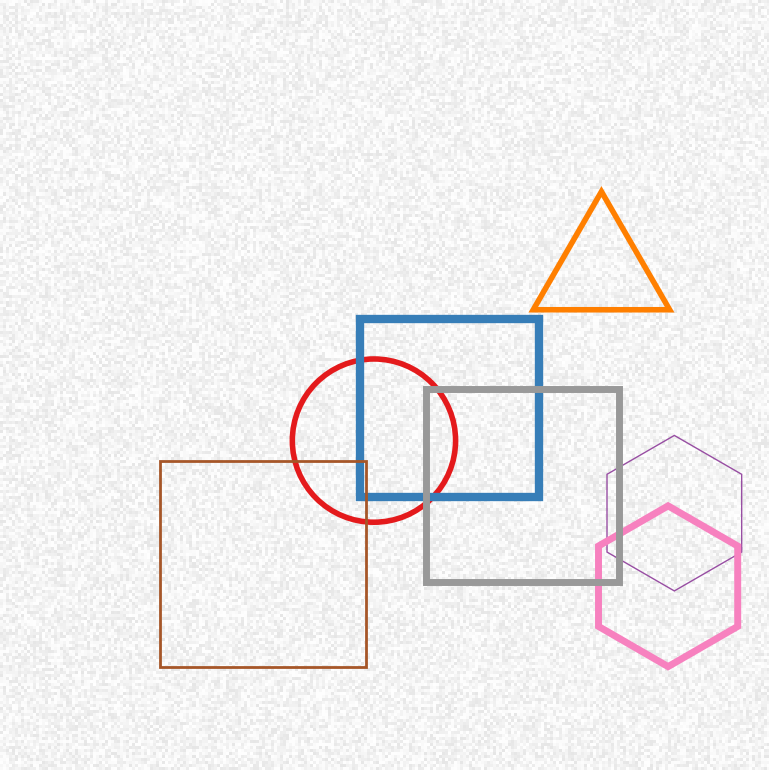[{"shape": "circle", "thickness": 2, "radius": 0.53, "center": [0.486, 0.428]}, {"shape": "square", "thickness": 3, "radius": 0.58, "center": [0.584, 0.47]}, {"shape": "hexagon", "thickness": 0.5, "radius": 0.5, "center": [0.876, 0.334]}, {"shape": "triangle", "thickness": 2, "radius": 0.51, "center": [0.781, 0.649]}, {"shape": "square", "thickness": 1, "radius": 0.67, "center": [0.342, 0.268]}, {"shape": "hexagon", "thickness": 2.5, "radius": 0.52, "center": [0.868, 0.239]}, {"shape": "square", "thickness": 2.5, "radius": 0.63, "center": [0.678, 0.369]}]